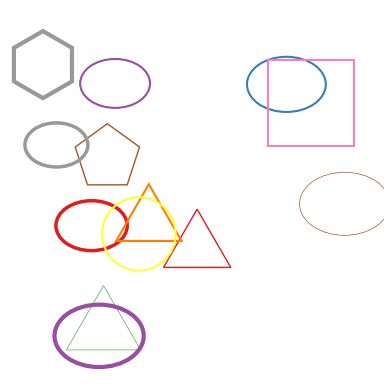[{"shape": "triangle", "thickness": 1, "radius": 0.5, "center": [0.512, 0.356]}, {"shape": "oval", "thickness": 2.5, "radius": 0.46, "center": [0.238, 0.414]}, {"shape": "oval", "thickness": 1.5, "radius": 0.51, "center": [0.744, 0.781]}, {"shape": "triangle", "thickness": 0.5, "radius": 0.56, "center": [0.269, 0.147]}, {"shape": "oval", "thickness": 3, "radius": 0.58, "center": [0.257, 0.128]}, {"shape": "oval", "thickness": 1.5, "radius": 0.45, "center": [0.299, 0.783]}, {"shape": "triangle", "thickness": 1.5, "radius": 0.49, "center": [0.387, 0.423]}, {"shape": "circle", "thickness": 1.5, "radius": 0.48, "center": [0.361, 0.392]}, {"shape": "pentagon", "thickness": 1, "radius": 0.44, "center": [0.279, 0.591]}, {"shape": "oval", "thickness": 0.5, "radius": 0.58, "center": [0.895, 0.471]}, {"shape": "square", "thickness": 1.5, "radius": 0.56, "center": [0.807, 0.733]}, {"shape": "hexagon", "thickness": 3, "radius": 0.44, "center": [0.112, 0.832]}, {"shape": "oval", "thickness": 2.5, "radius": 0.41, "center": [0.146, 0.624]}]